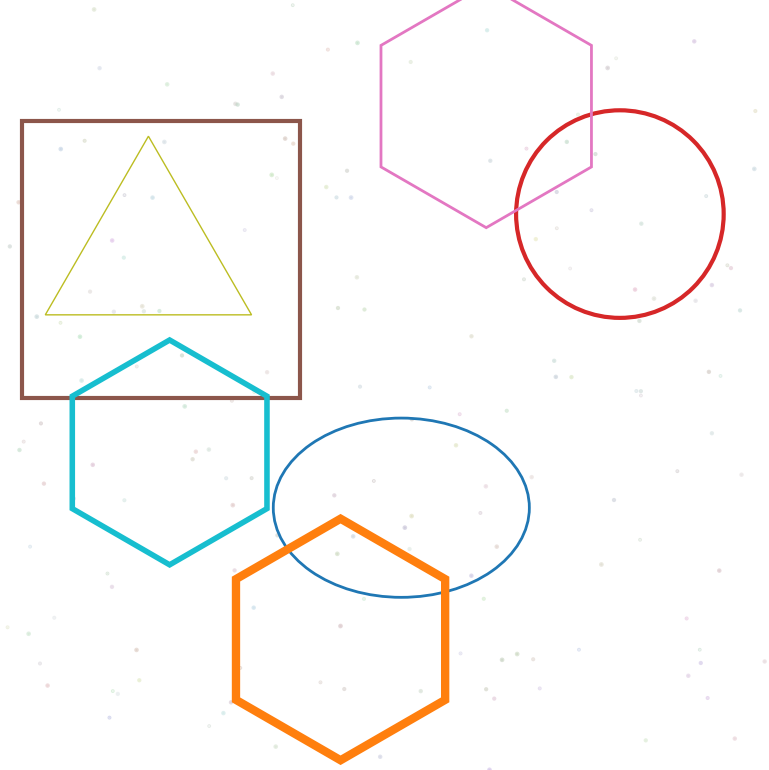[{"shape": "oval", "thickness": 1, "radius": 0.83, "center": [0.521, 0.341]}, {"shape": "hexagon", "thickness": 3, "radius": 0.78, "center": [0.442, 0.17]}, {"shape": "circle", "thickness": 1.5, "radius": 0.67, "center": [0.805, 0.722]}, {"shape": "square", "thickness": 1.5, "radius": 0.9, "center": [0.209, 0.663]}, {"shape": "hexagon", "thickness": 1, "radius": 0.79, "center": [0.631, 0.862]}, {"shape": "triangle", "thickness": 0.5, "radius": 0.77, "center": [0.193, 0.668]}, {"shape": "hexagon", "thickness": 2, "radius": 0.73, "center": [0.22, 0.412]}]